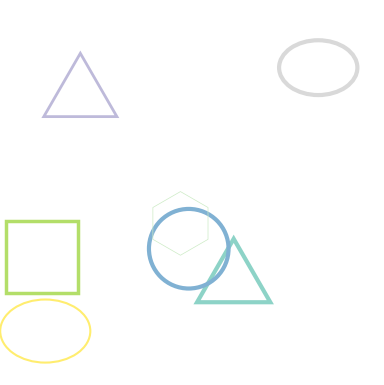[{"shape": "triangle", "thickness": 3, "radius": 0.55, "center": [0.607, 0.27]}, {"shape": "triangle", "thickness": 2, "radius": 0.55, "center": [0.209, 0.752]}, {"shape": "circle", "thickness": 3, "radius": 0.52, "center": [0.49, 0.354]}, {"shape": "square", "thickness": 2.5, "radius": 0.47, "center": [0.11, 0.333]}, {"shape": "oval", "thickness": 3, "radius": 0.51, "center": [0.827, 0.824]}, {"shape": "hexagon", "thickness": 0.5, "radius": 0.41, "center": [0.469, 0.42]}, {"shape": "oval", "thickness": 1.5, "radius": 0.59, "center": [0.118, 0.14]}]